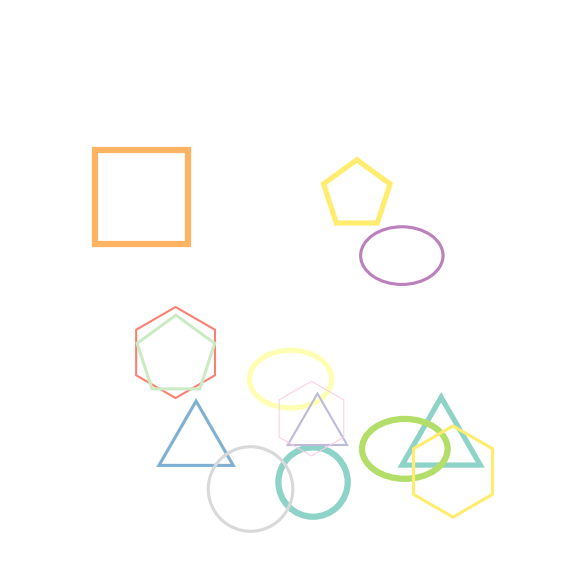[{"shape": "circle", "thickness": 3, "radius": 0.3, "center": [0.542, 0.164]}, {"shape": "triangle", "thickness": 2.5, "radius": 0.39, "center": [0.764, 0.233]}, {"shape": "oval", "thickness": 2.5, "radius": 0.36, "center": [0.503, 0.343]}, {"shape": "triangle", "thickness": 1, "radius": 0.3, "center": [0.55, 0.258]}, {"shape": "hexagon", "thickness": 1, "radius": 0.39, "center": [0.304, 0.389]}, {"shape": "triangle", "thickness": 1.5, "radius": 0.37, "center": [0.34, 0.23]}, {"shape": "square", "thickness": 3, "radius": 0.41, "center": [0.245, 0.658]}, {"shape": "oval", "thickness": 3, "radius": 0.37, "center": [0.701, 0.222]}, {"shape": "hexagon", "thickness": 0.5, "radius": 0.32, "center": [0.539, 0.274]}, {"shape": "circle", "thickness": 1.5, "radius": 0.37, "center": [0.434, 0.152]}, {"shape": "oval", "thickness": 1.5, "radius": 0.36, "center": [0.696, 0.557]}, {"shape": "pentagon", "thickness": 1.5, "radius": 0.35, "center": [0.305, 0.383]}, {"shape": "pentagon", "thickness": 2.5, "radius": 0.3, "center": [0.618, 0.662]}, {"shape": "hexagon", "thickness": 1.5, "radius": 0.39, "center": [0.784, 0.183]}]